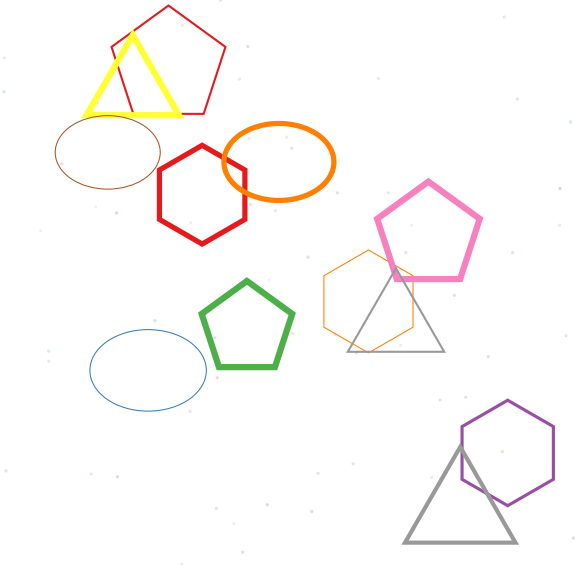[{"shape": "pentagon", "thickness": 1, "radius": 0.52, "center": [0.292, 0.886]}, {"shape": "hexagon", "thickness": 2.5, "radius": 0.43, "center": [0.35, 0.662]}, {"shape": "oval", "thickness": 0.5, "radius": 0.5, "center": [0.256, 0.358]}, {"shape": "pentagon", "thickness": 3, "radius": 0.41, "center": [0.428, 0.43]}, {"shape": "hexagon", "thickness": 1.5, "radius": 0.46, "center": [0.879, 0.215]}, {"shape": "oval", "thickness": 2.5, "radius": 0.48, "center": [0.483, 0.719]}, {"shape": "hexagon", "thickness": 0.5, "radius": 0.45, "center": [0.638, 0.477]}, {"shape": "triangle", "thickness": 3, "radius": 0.46, "center": [0.23, 0.846]}, {"shape": "oval", "thickness": 0.5, "radius": 0.45, "center": [0.187, 0.735]}, {"shape": "pentagon", "thickness": 3, "radius": 0.47, "center": [0.742, 0.591]}, {"shape": "triangle", "thickness": 1, "radius": 0.48, "center": [0.686, 0.438]}, {"shape": "triangle", "thickness": 2, "radius": 0.55, "center": [0.797, 0.115]}]